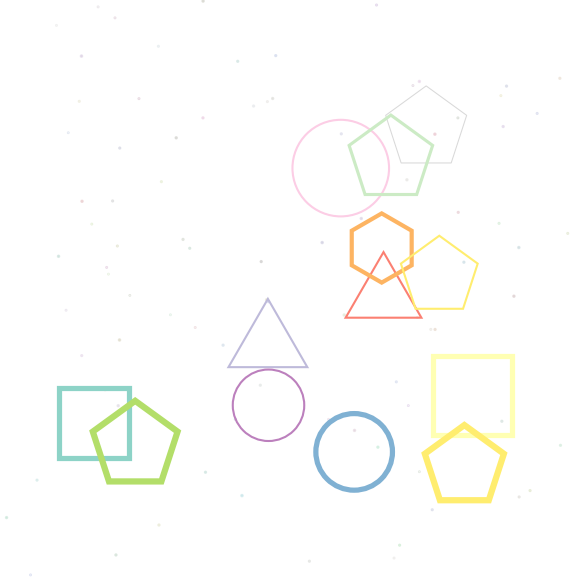[{"shape": "square", "thickness": 2.5, "radius": 0.3, "center": [0.163, 0.267]}, {"shape": "square", "thickness": 2.5, "radius": 0.34, "center": [0.818, 0.314]}, {"shape": "triangle", "thickness": 1, "radius": 0.39, "center": [0.464, 0.403]}, {"shape": "triangle", "thickness": 1, "radius": 0.38, "center": [0.664, 0.487]}, {"shape": "circle", "thickness": 2.5, "radius": 0.33, "center": [0.613, 0.217]}, {"shape": "hexagon", "thickness": 2, "radius": 0.3, "center": [0.661, 0.57]}, {"shape": "pentagon", "thickness": 3, "radius": 0.39, "center": [0.234, 0.228]}, {"shape": "circle", "thickness": 1, "radius": 0.42, "center": [0.59, 0.708]}, {"shape": "pentagon", "thickness": 0.5, "radius": 0.37, "center": [0.738, 0.777]}, {"shape": "circle", "thickness": 1, "radius": 0.31, "center": [0.465, 0.297]}, {"shape": "pentagon", "thickness": 1.5, "radius": 0.38, "center": [0.677, 0.724]}, {"shape": "pentagon", "thickness": 3, "radius": 0.36, "center": [0.804, 0.191]}, {"shape": "pentagon", "thickness": 1, "radius": 0.35, "center": [0.761, 0.521]}]